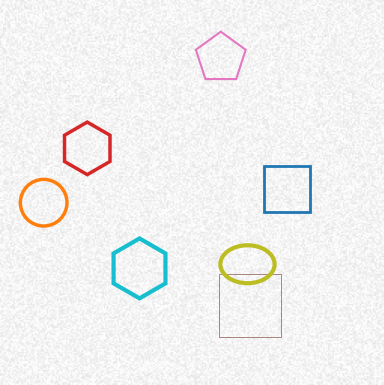[{"shape": "square", "thickness": 2, "radius": 0.3, "center": [0.746, 0.509]}, {"shape": "circle", "thickness": 2.5, "radius": 0.3, "center": [0.113, 0.474]}, {"shape": "hexagon", "thickness": 2.5, "radius": 0.34, "center": [0.227, 0.615]}, {"shape": "square", "thickness": 0.5, "radius": 0.41, "center": [0.649, 0.208]}, {"shape": "pentagon", "thickness": 1.5, "radius": 0.34, "center": [0.573, 0.85]}, {"shape": "oval", "thickness": 3, "radius": 0.35, "center": [0.643, 0.314]}, {"shape": "hexagon", "thickness": 3, "radius": 0.39, "center": [0.362, 0.303]}]